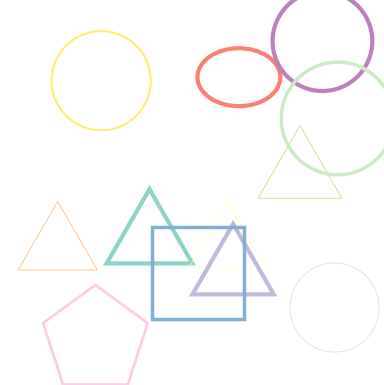[{"shape": "triangle", "thickness": 3, "radius": 0.64, "center": [0.388, 0.38]}, {"shape": "triangle", "thickness": 0.5, "radius": 0.57, "center": [0.59, 0.363]}, {"shape": "triangle", "thickness": 3, "radius": 0.61, "center": [0.605, 0.296]}, {"shape": "oval", "thickness": 3, "radius": 0.54, "center": [0.62, 0.799]}, {"shape": "square", "thickness": 2.5, "radius": 0.6, "center": [0.515, 0.29]}, {"shape": "triangle", "thickness": 0.5, "radius": 0.59, "center": [0.15, 0.358]}, {"shape": "triangle", "thickness": 0.5, "radius": 0.63, "center": [0.779, 0.548]}, {"shape": "pentagon", "thickness": 2, "radius": 0.71, "center": [0.248, 0.117]}, {"shape": "circle", "thickness": 0.5, "radius": 0.58, "center": [0.869, 0.201]}, {"shape": "circle", "thickness": 3, "radius": 0.65, "center": [0.837, 0.893]}, {"shape": "circle", "thickness": 2.5, "radius": 0.73, "center": [0.877, 0.692]}, {"shape": "circle", "thickness": 1.5, "radius": 0.64, "center": [0.263, 0.79]}]